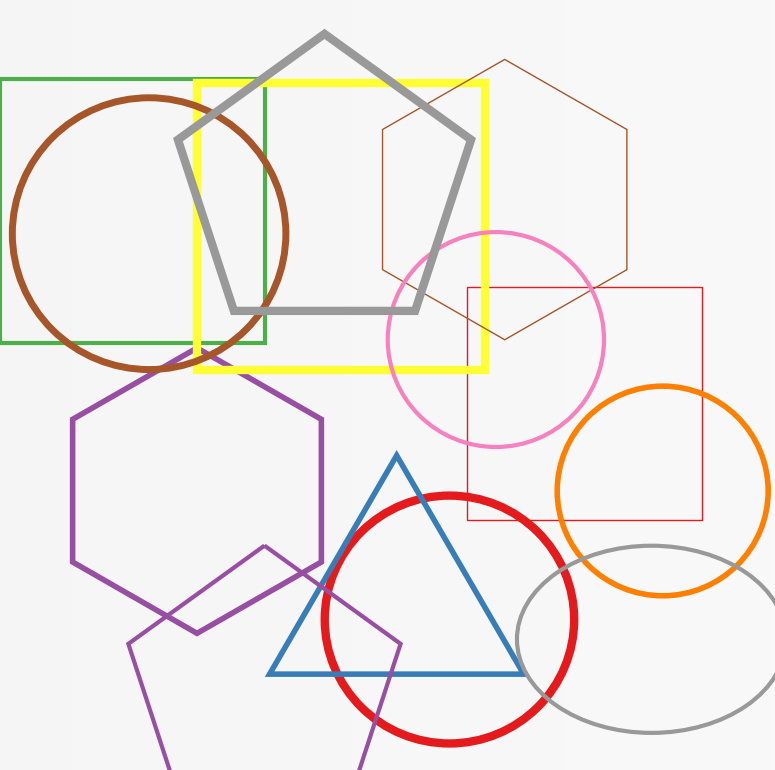[{"shape": "square", "thickness": 0.5, "radius": 0.76, "center": [0.754, 0.477]}, {"shape": "circle", "thickness": 3, "radius": 0.8, "center": [0.58, 0.195]}, {"shape": "triangle", "thickness": 2, "radius": 0.95, "center": [0.512, 0.219]}, {"shape": "square", "thickness": 1.5, "radius": 0.86, "center": [0.171, 0.726]}, {"shape": "hexagon", "thickness": 2, "radius": 0.93, "center": [0.254, 0.363]}, {"shape": "pentagon", "thickness": 1.5, "radius": 0.92, "center": [0.341, 0.107]}, {"shape": "circle", "thickness": 2, "radius": 0.68, "center": [0.855, 0.362]}, {"shape": "square", "thickness": 3, "radius": 0.93, "center": [0.44, 0.706]}, {"shape": "circle", "thickness": 2.5, "radius": 0.88, "center": [0.192, 0.697]}, {"shape": "hexagon", "thickness": 0.5, "radius": 0.91, "center": [0.651, 0.741]}, {"shape": "circle", "thickness": 1.5, "radius": 0.7, "center": [0.64, 0.559]}, {"shape": "pentagon", "thickness": 3, "radius": 0.99, "center": [0.419, 0.757]}, {"shape": "oval", "thickness": 1.5, "radius": 0.87, "center": [0.841, 0.17]}]